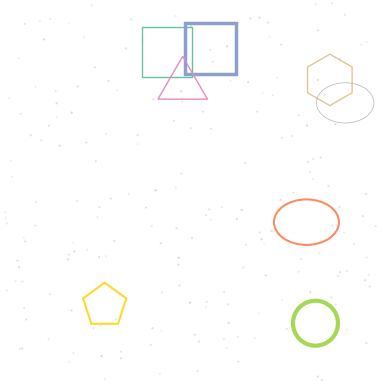[{"shape": "square", "thickness": 1, "radius": 0.32, "center": [0.435, 0.866]}, {"shape": "oval", "thickness": 1.5, "radius": 0.42, "center": [0.796, 0.423]}, {"shape": "square", "thickness": 2.5, "radius": 0.33, "center": [0.547, 0.875]}, {"shape": "triangle", "thickness": 1, "radius": 0.37, "center": [0.475, 0.78]}, {"shape": "circle", "thickness": 3, "radius": 0.29, "center": [0.819, 0.161]}, {"shape": "pentagon", "thickness": 1.5, "radius": 0.3, "center": [0.272, 0.207]}, {"shape": "hexagon", "thickness": 1, "radius": 0.33, "center": [0.857, 0.792]}, {"shape": "oval", "thickness": 0.5, "radius": 0.37, "center": [0.897, 0.733]}]